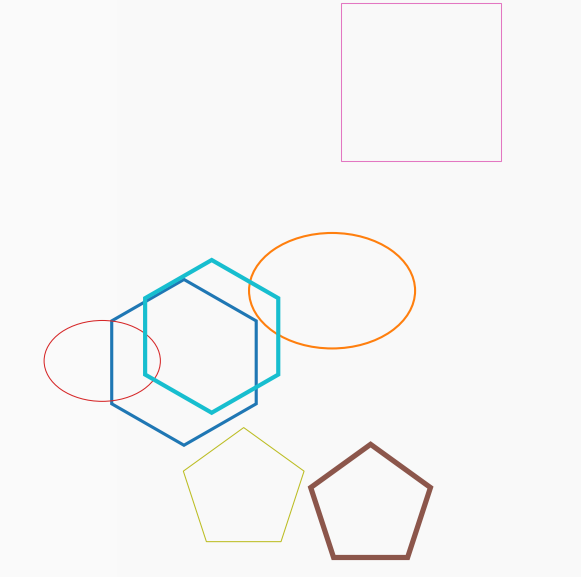[{"shape": "hexagon", "thickness": 1.5, "radius": 0.72, "center": [0.317, 0.372]}, {"shape": "oval", "thickness": 1, "radius": 0.71, "center": [0.571, 0.496]}, {"shape": "oval", "thickness": 0.5, "radius": 0.5, "center": [0.176, 0.374]}, {"shape": "pentagon", "thickness": 2.5, "radius": 0.54, "center": [0.638, 0.121]}, {"shape": "square", "thickness": 0.5, "radius": 0.69, "center": [0.724, 0.857]}, {"shape": "pentagon", "thickness": 0.5, "radius": 0.55, "center": [0.419, 0.15]}, {"shape": "hexagon", "thickness": 2, "radius": 0.66, "center": [0.364, 0.417]}]